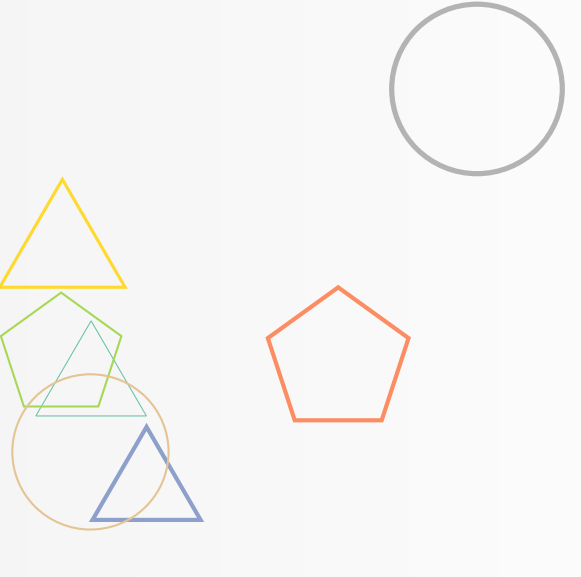[{"shape": "triangle", "thickness": 0.5, "radius": 0.55, "center": [0.157, 0.334]}, {"shape": "pentagon", "thickness": 2, "radius": 0.64, "center": [0.582, 0.374]}, {"shape": "triangle", "thickness": 2, "radius": 0.54, "center": [0.252, 0.153]}, {"shape": "pentagon", "thickness": 1, "radius": 0.54, "center": [0.105, 0.383]}, {"shape": "triangle", "thickness": 1.5, "radius": 0.62, "center": [0.107, 0.564]}, {"shape": "circle", "thickness": 1, "radius": 0.67, "center": [0.156, 0.217]}, {"shape": "circle", "thickness": 2.5, "radius": 0.73, "center": [0.821, 0.845]}]